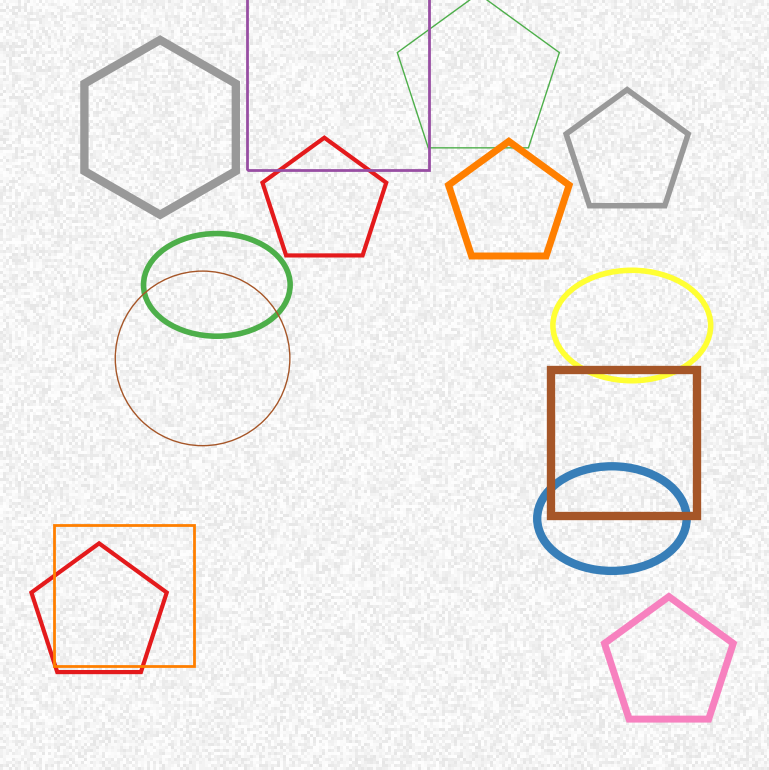[{"shape": "pentagon", "thickness": 1.5, "radius": 0.42, "center": [0.421, 0.737]}, {"shape": "pentagon", "thickness": 1.5, "radius": 0.46, "center": [0.129, 0.202]}, {"shape": "oval", "thickness": 3, "radius": 0.49, "center": [0.795, 0.326]}, {"shape": "oval", "thickness": 2, "radius": 0.48, "center": [0.282, 0.63]}, {"shape": "pentagon", "thickness": 0.5, "radius": 0.55, "center": [0.621, 0.898]}, {"shape": "square", "thickness": 1, "radius": 0.59, "center": [0.439, 0.898]}, {"shape": "square", "thickness": 1, "radius": 0.46, "center": [0.161, 0.226]}, {"shape": "pentagon", "thickness": 2.5, "radius": 0.41, "center": [0.661, 0.734]}, {"shape": "oval", "thickness": 2, "radius": 0.51, "center": [0.82, 0.577]}, {"shape": "square", "thickness": 3, "radius": 0.47, "center": [0.81, 0.424]}, {"shape": "circle", "thickness": 0.5, "radius": 0.57, "center": [0.263, 0.535]}, {"shape": "pentagon", "thickness": 2.5, "radius": 0.44, "center": [0.869, 0.137]}, {"shape": "hexagon", "thickness": 3, "radius": 0.57, "center": [0.208, 0.835]}, {"shape": "pentagon", "thickness": 2, "radius": 0.42, "center": [0.814, 0.8]}]